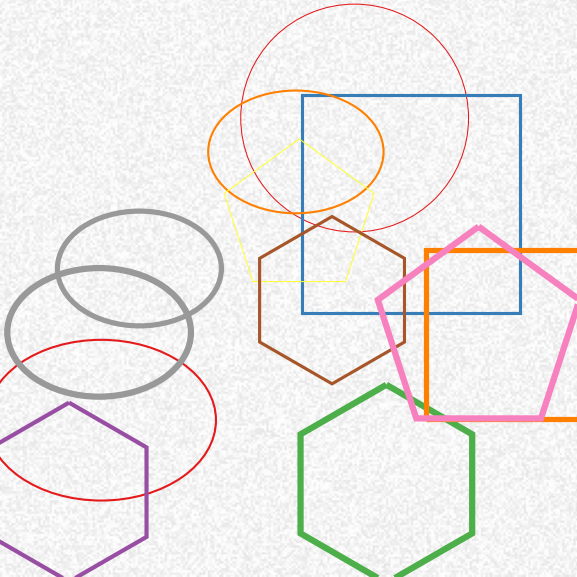[{"shape": "circle", "thickness": 0.5, "radius": 0.99, "center": [0.614, 0.795]}, {"shape": "oval", "thickness": 1, "radius": 0.99, "center": [0.175, 0.272]}, {"shape": "square", "thickness": 1.5, "radius": 0.94, "center": [0.712, 0.646]}, {"shape": "hexagon", "thickness": 3, "radius": 0.86, "center": [0.669, 0.161]}, {"shape": "hexagon", "thickness": 2, "radius": 0.77, "center": [0.12, 0.147]}, {"shape": "square", "thickness": 2.5, "radius": 0.73, "center": [0.885, 0.42]}, {"shape": "oval", "thickness": 1, "radius": 0.76, "center": [0.512, 0.736]}, {"shape": "pentagon", "thickness": 0.5, "radius": 0.68, "center": [0.518, 0.622]}, {"shape": "hexagon", "thickness": 1.5, "radius": 0.72, "center": [0.575, 0.479]}, {"shape": "pentagon", "thickness": 3, "radius": 0.92, "center": [0.829, 0.423]}, {"shape": "oval", "thickness": 3, "radius": 0.8, "center": [0.172, 0.424]}, {"shape": "oval", "thickness": 2.5, "radius": 0.71, "center": [0.241, 0.534]}]